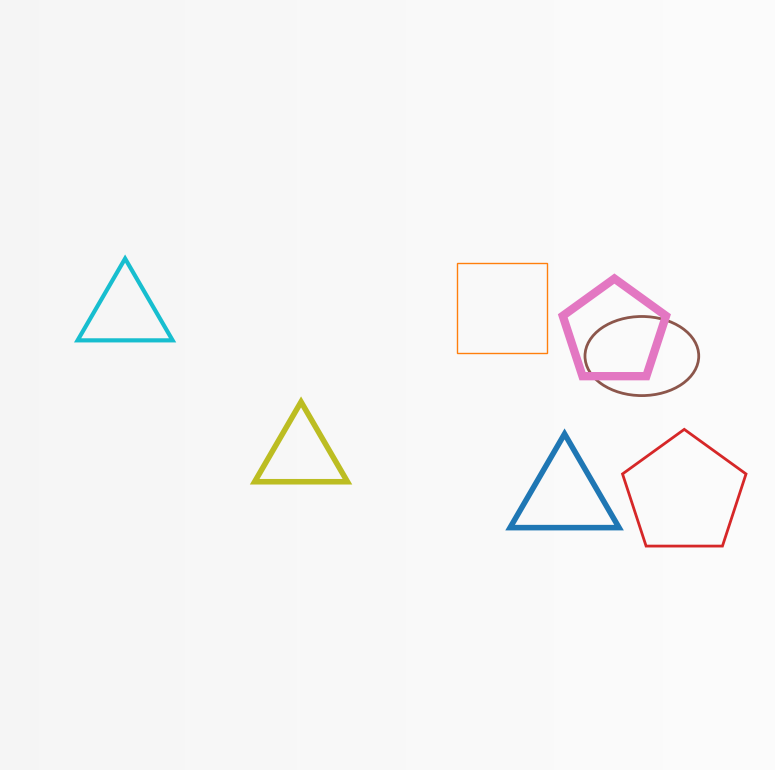[{"shape": "triangle", "thickness": 2, "radius": 0.41, "center": [0.728, 0.355]}, {"shape": "square", "thickness": 0.5, "radius": 0.29, "center": [0.647, 0.6]}, {"shape": "pentagon", "thickness": 1, "radius": 0.42, "center": [0.883, 0.359]}, {"shape": "oval", "thickness": 1, "radius": 0.37, "center": [0.828, 0.538]}, {"shape": "pentagon", "thickness": 3, "radius": 0.35, "center": [0.793, 0.568]}, {"shape": "triangle", "thickness": 2, "radius": 0.35, "center": [0.388, 0.409]}, {"shape": "triangle", "thickness": 1.5, "radius": 0.35, "center": [0.161, 0.593]}]